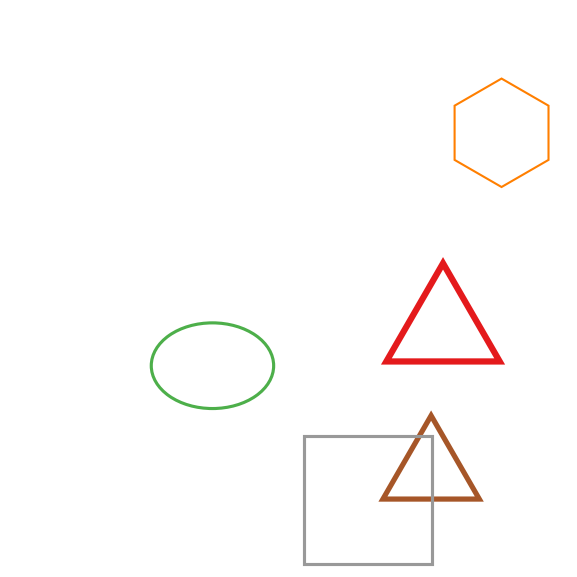[{"shape": "triangle", "thickness": 3, "radius": 0.57, "center": [0.767, 0.43]}, {"shape": "oval", "thickness": 1.5, "radius": 0.53, "center": [0.368, 0.366]}, {"shape": "hexagon", "thickness": 1, "radius": 0.47, "center": [0.868, 0.769]}, {"shape": "triangle", "thickness": 2.5, "radius": 0.48, "center": [0.747, 0.183]}, {"shape": "square", "thickness": 1.5, "radius": 0.55, "center": [0.637, 0.133]}]